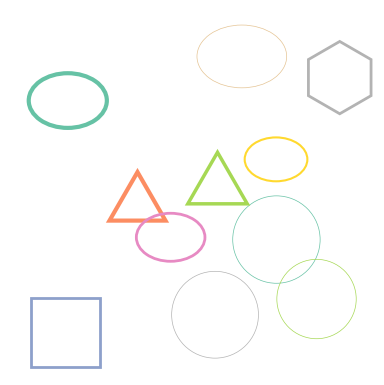[{"shape": "circle", "thickness": 0.5, "radius": 0.57, "center": [0.718, 0.378]}, {"shape": "oval", "thickness": 3, "radius": 0.51, "center": [0.176, 0.739]}, {"shape": "triangle", "thickness": 3, "radius": 0.42, "center": [0.357, 0.469]}, {"shape": "square", "thickness": 2, "radius": 0.45, "center": [0.17, 0.137]}, {"shape": "oval", "thickness": 2, "radius": 0.45, "center": [0.443, 0.384]}, {"shape": "triangle", "thickness": 2.5, "radius": 0.45, "center": [0.565, 0.515]}, {"shape": "circle", "thickness": 0.5, "radius": 0.52, "center": [0.822, 0.223]}, {"shape": "oval", "thickness": 1.5, "radius": 0.41, "center": [0.717, 0.586]}, {"shape": "oval", "thickness": 0.5, "radius": 0.58, "center": [0.628, 0.853]}, {"shape": "circle", "thickness": 0.5, "radius": 0.56, "center": [0.559, 0.182]}, {"shape": "hexagon", "thickness": 2, "radius": 0.47, "center": [0.882, 0.798]}]